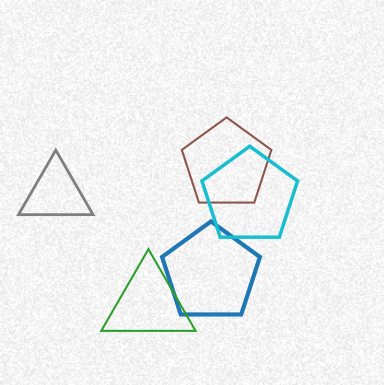[{"shape": "pentagon", "thickness": 3, "radius": 0.67, "center": [0.548, 0.291]}, {"shape": "triangle", "thickness": 1.5, "radius": 0.71, "center": [0.386, 0.211]}, {"shape": "pentagon", "thickness": 1.5, "radius": 0.61, "center": [0.589, 0.573]}, {"shape": "triangle", "thickness": 2, "radius": 0.56, "center": [0.145, 0.498]}, {"shape": "pentagon", "thickness": 2.5, "radius": 0.65, "center": [0.649, 0.49]}]